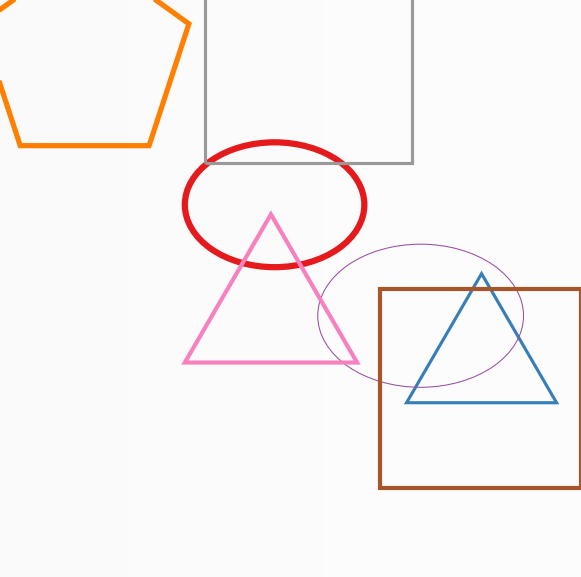[{"shape": "oval", "thickness": 3, "radius": 0.77, "center": [0.472, 0.645]}, {"shape": "triangle", "thickness": 1.5, "radius": 0.75, "center": [0.829, 0.376]}, {"shape": "oval", "thickness": 0.5, "radius": 0.89, "center": [0.724, 0.452]}, {"shape": "pentagon", "thickness": 2.5, "radius": 0.94, "center": [0.146, 0.9]}, {"shape": "square", "thickness": 2, "radius": 0.86, "center": [0.827, 0.327]}, {"shape": "triangle", "thickness": 2, "radius": 0.86, "center": [0.466, 0.457]}, {"shape": "square", "thickness": 1.5, "radius": 0.89, "center": [0.531, 0.895]}]